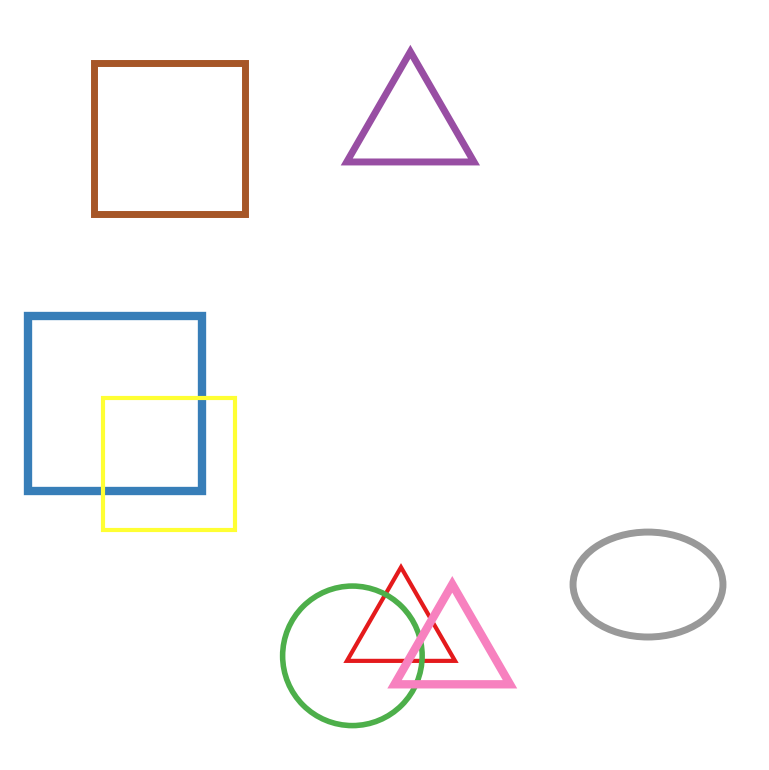[{"shape": "triangle", "thickness": 1.5, "radius": 0.41, "center": [0.521, 0.182]}, {"shape": "square", "thickness": 3, "radius": 0.57, "center": [0.149, 0.476]}, {"shape": "circle", "thickness": 2, "radius": 0.45, "center": [0.458, 0.148]}, {"shape": "triangle", "thickness": 2.5, "radius": 0.48, "center": [0.533, 0.837]}, {"shape": "square", "thickness": 1.5, "radius": 0.43, "center": [0.219, 0.397]}, {"shape": "square", "thickness": 2.5, "radius": 0.49, "center": [0.22, 0.82]}, {"shape": "triangle", "thickness": 3, "radius": 0.43, "center": [0.587, 0.155]}, {"shape": "oval", "thickness": 2.5, "radius": 0.49, "center": [0.842, 0.241]}]